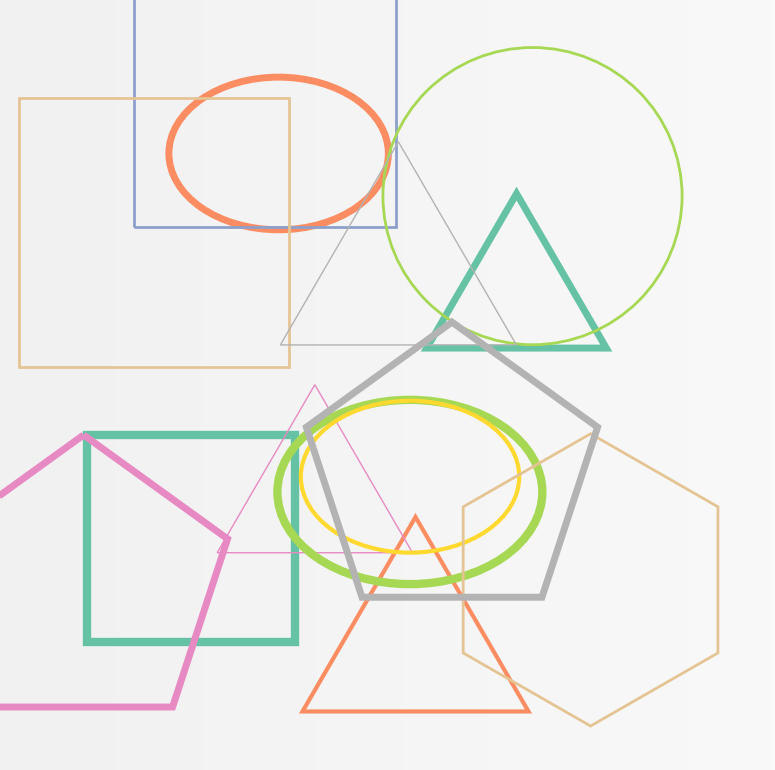[{"shape": "square", "thickness": 3, "radius": 0.67, "center": [0.246, 0.3]}, {"shape": "triangle", "thickness": 2.5, "radius": 0.67, "center": [0.666, 0.615]}, {"shape": "oval", "thickness": 2.5, "radius": 0.71, "center": [0.36, 0.801]}, {"shape": "triangle", "thickness": 1.5, "radius": 0.84, "center": [0.536, 0.16]}, {"shape": "square", "thickness": 1, "radius": 0.85, "center": [0.342, 0.874]}, {"shape": "pentagon", "thickness": 2.5, "radius": 0.98, "center": [0.108, 0.24]}, {"shape": "triangle", "thickness": 0.5, "radius": 0.73, "center": [0.406, 0.355]}, {"shape": "oval", "thickness": 3, "radius": 0.85, "center": [0.529, 0.361]}, {"shape": "circle", "thickness": 1, "radius": 0.96, "center": [0.687, 0.745]}, {"shape": "oval", "thickness": 1.5, "radius": 0.7, "center": [0.529, 0.381]}, {"shape": "square", "thickness": 1, "radius": 0.87, "center": [0.199, 0.698]}, {"shape": "hexagon", "thickness": 1, "radius": 0.95, "center": [0.762, 0.247]}, {"shape": "triangle", "thickness": 0.5, "radius": 0.88, "center": [0.514, 0.64]}, {"shape": "pentagon", "thickness": 2.5, "radius": 0.99, "center": [0.583, 0.384]}]